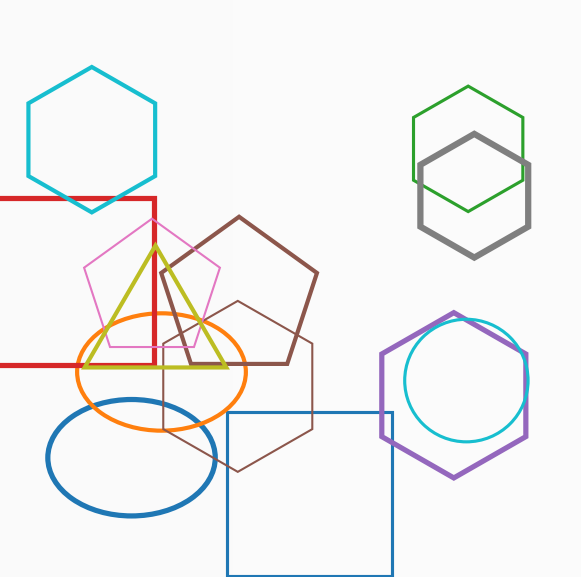[{"shape": "square", "thickness": 1.5, "radius": 0.71, "center": [0.532, 0.144]}, {"shape": "oval", "thickness": 2.5, "radius": 0.72, "center": [0.226, 0.207]}, {"shape": "oval", "thickness": 2, "radius": 0.73, "center": [0.278, 0.355]}, {"shape": "hexagon", "thickness": 1.5, "radius": 0.54, "center": [0.805, 0.741]}, {"shape": "square", "thickness": 2.5, "radius": 0.73, "center": [0.12, 0.512]}, {"shape": "hexagon", "thickness": 2.5, "radius": 0.72, "center": [0.781, 0.315]}, {"shape": "pentagon", "thickness": 2, "radius": 0.7, "center": [0.411, 0.483]}, {"shape": "hexagon", "thickness": 1, "radius": 0.74, "center": [0.409, 0.33]}, {"shape": "pentagon", "thickness": 1, "radius": 0.61, "center": [0.262, 0.498]}, {"shape": "hexagon", "thickness": 3, "radius": 0.54, "center": [0.816, 0.66]}, {"shape": "triangle", "thickness": 2, "radius": 0.7, "center": [0.267, 0.433]}, {"shape": "hexagon", "thickness": 2, "radius": 0.63, "center": [0.158, 0.757]}, {"shape": "circle", "thickness": 1.5, "radius": 0.53, "center": [0.802, 0.34]}]